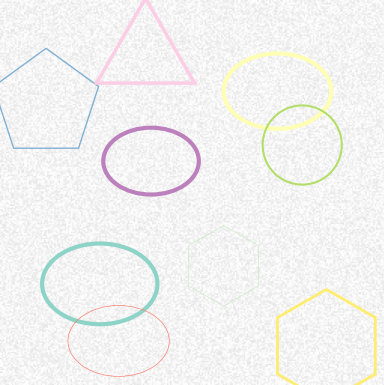[{"shape": "oval", "thickness": 3, "radius": 0.75, "center": [0.259, 0.263]}, {"shape": "oval", "thickness": 3, "radius": 0.7, "center": [0.721, 0.763]}, {"shape": "oval", "thickness": 0.5, "radius": 0.66, "center": [0.308, 0.114]}, {"shape": "pentagon", "thickness": 1, "radius": 0.72, "center": [0.12, 0.731]}, {"shape": "circle", "thickness": 1.5, "radius": 0.51, "center": [0.785, 0.623]}, {"shape": "triangle", "thickness": 2.5, "radius": 0.73, "center": [0.378, 0.858]}, {"shape": "oval", "thickness": 3, "radius": 0.62, "center": [0.392, 0.582]}, {"shape": "hexagon", "thickness": 0.5, "radius": 0.52, "center": [0.581, 0.31]}, {"shape": "hexagon", "thickness": 2, "radius": 0.73, "center": [0.848, 0.102]}]